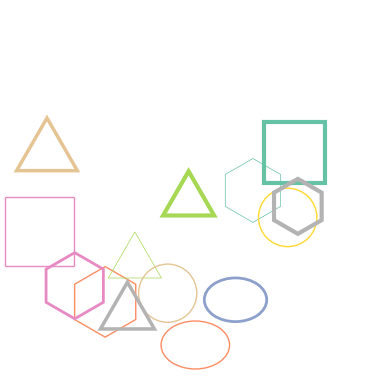[{"shape": "hexagon", "thickness": 0.5, "radius": 0.41, "center": [0.657, 0.505]}, {"shape": "square", "thickness": 3, "radius": 0.39, "center": [0.764, 0.604]}, {"shape": "oval", "thickness": 1, "radius": 0.44, "center": [0.507, 0.104]}, {"shape": "hexagon", "thickness": 1, "radius": 0.46, "center": [0.273, 0.216]}, {"shape": "oval", "thickness": 2, "radius": 0.41, "center": [0.612, 0.221]}, {"shape": "hexagon", "thickness": 2, "radius": 0.43, "center": [0.194, 0.258]}, {"shape": "square", "thickness": 1, "radius": 0.45, "center": [0.102, 0.399]}, {"shape": "triangle", "thickness": 0.5, "radius": 0.4, "center": [0.35, 0.318]}, {"shape": "triangle", "thickness": 3, "radius": 0.38, "center": [0.49, 0.479]}, {"shape": "circle", "thickness": 1, "radius": 0.38, "center": [0.747, 0.435]}, {"shape": "circle", "thickness": 1, "radius": 0.38, "center": [0.436, 0.238]}, {"shape": "triangle", "thickness": 2.5, "radius": 0.46, "center": [0.122, 0.602]}, {"shape": "hexagon", "thickness": 3, "radius": 0.36, "center": [0.774, 0.464]}, {"shape": "triangle", "thickness": 2.5, "radius": 0.4, "center": [0.331, 0.186]}]